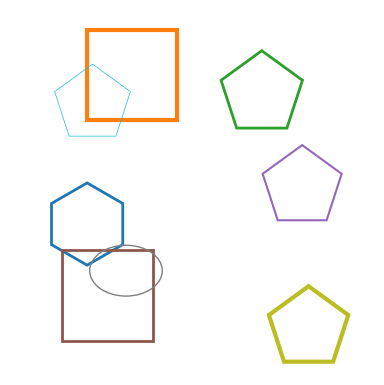[{"shape": "hexagon", "thickness": 2, "radius": 0.53, "center": [0.226, 0.418]}, {"shape": "square", "thickness": 3, "radius": 0.58, "center": [0.342, 0.806]}, {"shape": "pentagon", "thickness": 2, "radius": 0.56, "center": [0.68, 0.757]}, {"shape": "pentagon", "thickness": 1.5, "radius": 0.54, "center": [0.785, 0.515]}, {"shape": "square", "thickness": 2, "radius": 0.59, "center": [0.279, 0.233]}, {"shape": "oval", "thickness": 1, "radius": 0.47, "center": [0.327, 0.297]}, {"shape": "pentagon", "thickness": 3, "radius": 0.54, "center": [0.801, 0.148]}, {"shape": "pentagon", "thickness": 0.5, "radius": 0.52, "center": [0.24, 0.73]}]